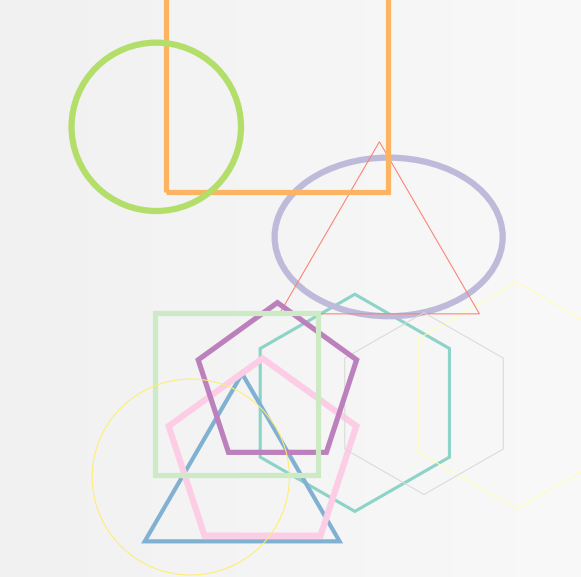[{"shape": "hexagon", "thickness": 1.5, "radius": 0.94, "center": [0.61, 0.302]}, {"shape": "hexagon", "thickness": 0.5, "radius": 0.98, "center": [0.889, 0.314]}, {"shape": "oval", "thickness": 3, "radius": 0.98, "center": [0.669, 0.589]}, {"shape": "triangle", "thickness": 0.5, "radius": 0.99, "center": [0.653, 0.555]}, {"shape": "triangle", "thickness": 2, "radius": 0.97, "center": [0.417, 0.159]}, {"shape": "square", "thickness": 2.5, "radius": 0.96, "center": [0.477, 0.858]}, {"shape": "circle", "thickness": 3, "radius": 0.73, "center": [0.269, 0.78]}, {"shape": "pentagon", "thickness": 3, "radius": 0.85, "center": [0.452, 0.209]}, {"shape": "hexagon", "thickness": 0.5, "radius": 0.79, "center": [0.729, 0.3]}, {"shape": "pentagon", "thickness": 2.5, "radius": 0.72, "center": [0.477, 0.332]}, {"shape": "square", "thickness": 2.5, "radius": 0.7, "center": [0.406, 0.317]}, {"shape": "circle", "thickness": 0.5, "radius": 0.85, "center": [0.328, 0.173]}]